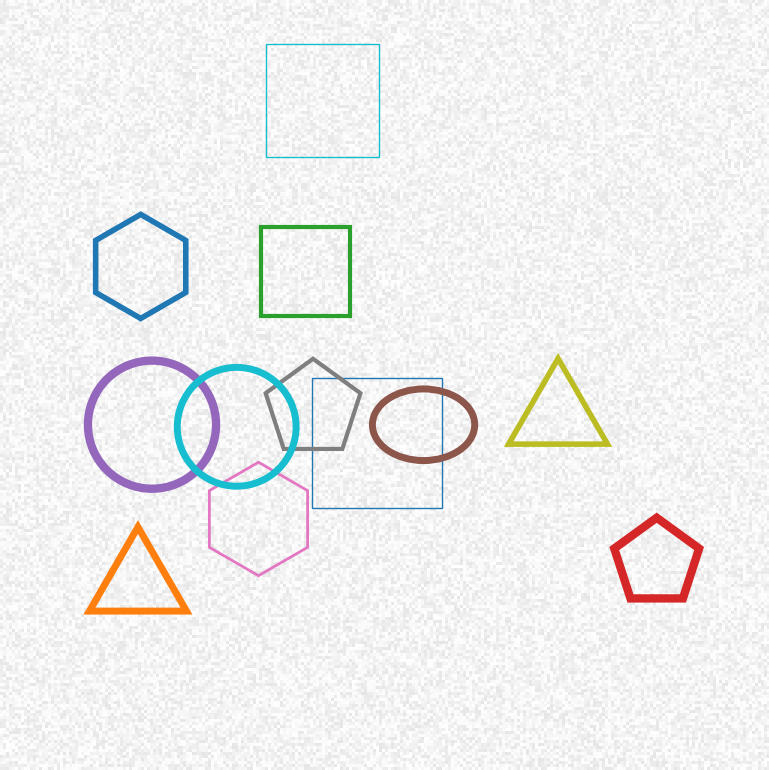[{"shape": "hexagon", "thickness": 2, "radius": 0.34, "center": [0.183, 0.654]}, {"shape": "square", "thickness": 0.5, "radius": 0.42, "center": [0.489, 0.425]}, {"shape": "triangle", "thickness": 2.5, "radius": 0.36, "center": [0.179, 0.243]}, {"shape": "square", "thickness": 1.5, "radius": 0.29, "center": [0.397, 0.647]}, {"shape": "pentagon", "thickness": 3, "radius": 0.29, "center": [0.853, 0.27]}, {"shape": "circle", "thickness": 3, "radius": 0.42, "center": [0.197, 0.448]}, {"shape": "oval", "thickness": 2.5, "radius": 0.33, "center": [0.55, 0.448]}, {"shape": "hexagon", "thickness": 1, "radius": 0.37, "center": [0.336, 0.326]}, {"shape": "pentagon", "thickness": 1.5, "radius": 0.32, "center": [0.407, 0.469]}, {"shape": "triangle", "thickness": 2, "radius": 0.37, "center": [0.725, 0.46]}, {"shape": "circle", "thickness": 2.5, "radius": 0.39, "center": [0.307, 0.446]}, {"shape": "square", "thickness": 0.5, "radius": 0.37, "center": [0.419, 0.87]}]